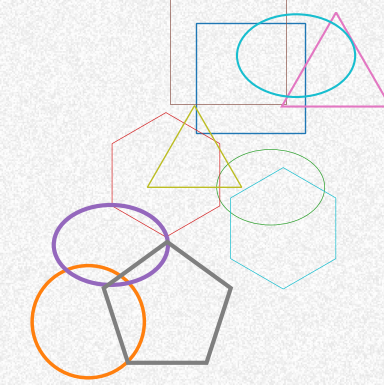[{"shape": "square", "thickness": 1, "radius": 0.71, "center": [0.651, 0.797]}, {"shape": "circle", "thickness": 2.5, "radius": 0.73, "center": [0.229, 0.164]}, {"shape": "oval", "thickness": 0.5, "radius": 0.7, "center": [0.703, 0.514]}, {"shape": "hexagon", "thickness": 0.5, "radius": 0.81, "center": [0.431, 0.546]}, {"shape": "oval", "thickness": 3, "radius": 0.74, "center": [0.288, 0.364]}, {"shape": "square", "thickness": 0.5, "radius": 0.76, "center": [0.592, 0.881]}, {"shape": "triangle", "thickness": 1.5, "radius": 0.81, "center": [0.873, 0.805]}, {"shape": "pentagon", "thickness": 3, "radius": 0.87, "center": [0.434, 0.198]}, {"shape": "triangle", "thickness": 1, "radius": 0.71, "center": [0.505, 0.584]}, {"shape": "hexagon", "thickness": 0.5, "radius": 0.79, "center": [0.736, 0.407]}, {"shape": "oval", "thickness": 1.5, "radius": 0.77, "center": [0.769, 0.855]}]